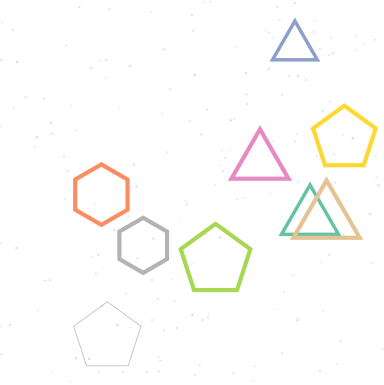[{"shape": "triangle", "thickness": 2.5, "radius": 0.43, "center": [0.805, 0.434]}, {"shape": "hexagon", "thickness": 3, "radius": 0.39, "center": [0.263, 0.495]}, {"shape": "triangle", "thickness": 2.5, "radius": 0.34, "center": [0.766, 0.878]}, {"shape": "triangle", "thickness": 3, "radius": 0.43, "center": [0.675, 0.579]}, {"shape": "pentagon", "thickness": 3, "radius": 0.48, "center": [0.56, 0.324]}, {"shape": "pentagon", "thickness": 3, "radius": 0.43, "center": [0.895, 0.64]}, {"shape": "triangle", "thickness": 3, "radius": 0.5, "center": [0.848, 0.432]}, {"shape": "hexagon", "thickness": 3, "radius": 0.36, "center": [0.372, 0.363]}, {"shape": "pentagon", "thickness": 0.5, "radius": 0.46, "center": [0.279, 0.124]}]